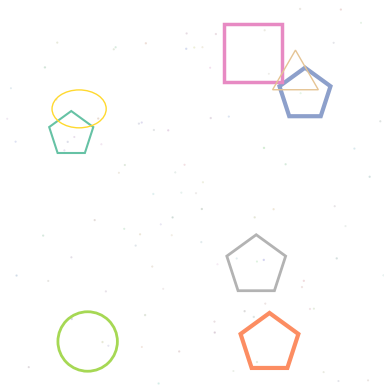[{"shape": "pentagon", "thickness": 1.5, "radius": 0.3, "center": [0.185, 0.651]}, {"shape": "pentagon", "thickness": 3, "radius": 0.39, "center": [0.7, 0.108]}, {"shape": "pentagon", "thickness": 3, "radius": 0.35, "center": [0.792, 0.754]}, {"shape": "square", "thickness": 2.5, "radius": 0.38, "center": [0.656, 0.861]}, {"shape": "circle", "thickness": 2, "radius": 0.39, "center": [0.228, 0.113]}, {"shape": "oval", "thickness": 1, "radius": 0.35, "center": [0.205, 0.717]}, {"shape": "triangle", "thickness": 1, "radius": 0.34, "center": [0.767, 0.801]}, {"shape": "pentagon", "thickness": 2, "radius": 0.4, "center": [0.666, 0.31]}]